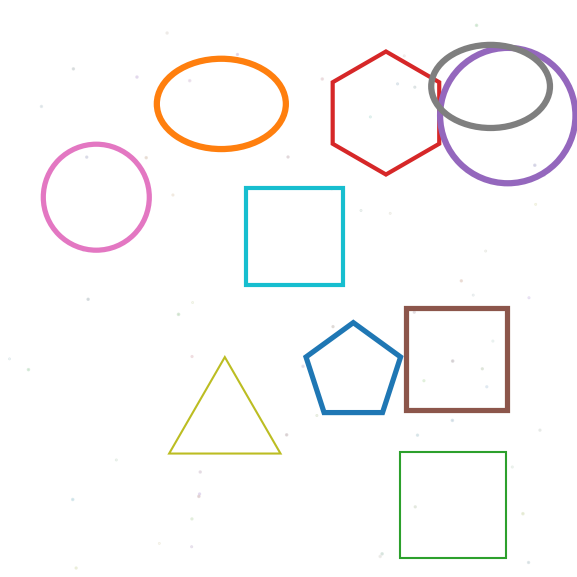[{"shape": "pentagon", "thickness": 2.5, "radius": 0.43, "center": [0.612, 0.354]}, {"shape": "oval", "thickness": 3, "radius": 0.56, "center": [0.383, 0.819]}, {"shape": "square", "thickness": 1, "radius": 0.46, "center": [0.785, 0.125]}, {"shape": "hexagon", "thickness": 2, "radius": 0.53, "center": [0.668, 0.803]}, {"shape": "circle", "thickness": 3, "radius": 0.59, "center": [0.879, 0.799]}, {"shape": "square", "thickness": 2.5, "radius": 0.44, "center": [0.79, 0.378]}, {"shape": "circle", "thickness": 2.5, "radius": 0.46, "center": [0.167, 0.658]}, {"shape": "oval", "thickness": 3, "radius": 0.51, "center": [0.85, 0.849]}, {"shape": "triangle", "thickness": 1, "radius": 0.56, "center": [0.389, 0.269]}, {"shape": "square", "thickness": 2, "radius": 0.42, "center": [0.509, 0.59]}]